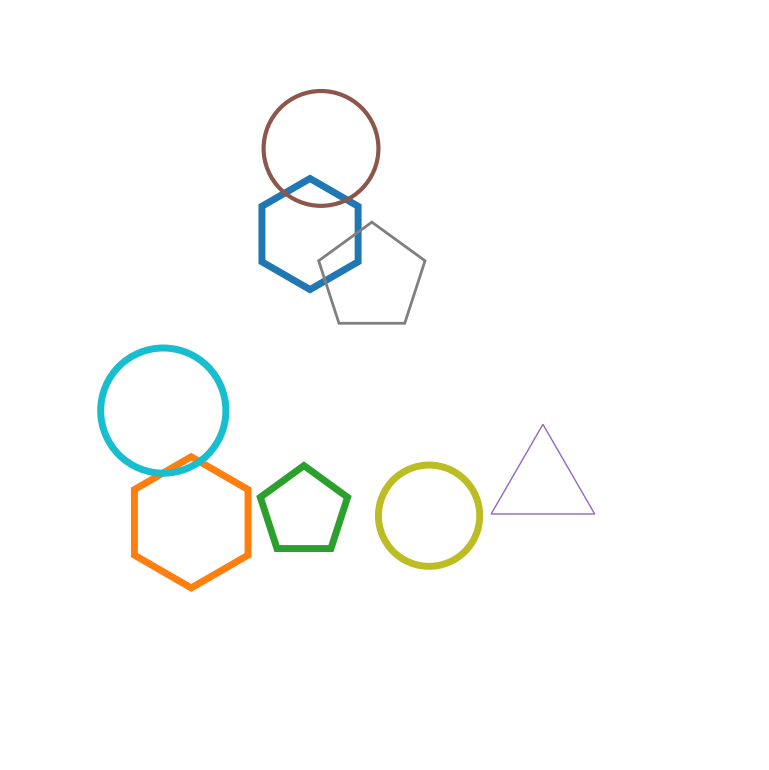[{"shape": "hexagon", "thickness": 2.5, "radius": 0.36, "center": [0.403, 0.696]}, {"shape": "hexagon", "thickness": 2.5, "radius": 0.43, "center": [0.248, 0.322]}, {"shape": "pentagon", "thickness": 2.5, "radius": 0.3, "center": [0.395, 0.336]}, {"shape": "triangle", "thickness": 0.5, "radius": 0.39, "center": [0.705, 0.371]}, {"shape": "circle", "thickness": 1.5, "radius": 0.37, "center": [0.417, 0.807]}, {"shape": "pentagon", "thickness": 1, "radius": 0.36, "center": [0.483, 0.639]}, {"shape": "circle", "thickness": 2.5, "radius": 0.33, "center": [0.557, 0.33]}, {"shape": "circle", "thickness": 2.5, "radius": 0.41, "center": [0.212, 0.467]}]